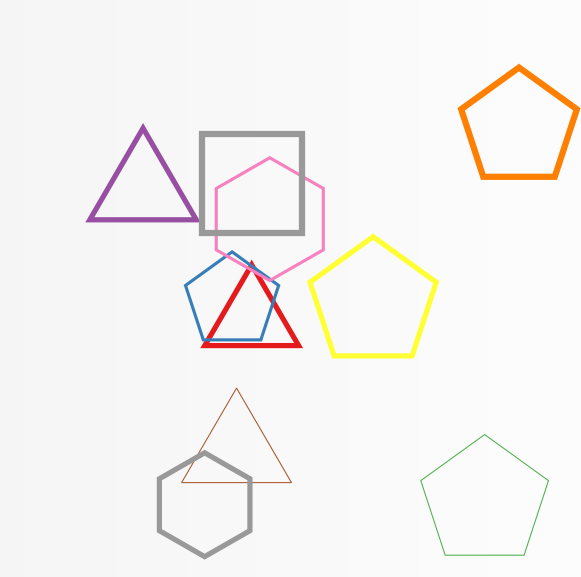[{"shape": "triangle", "thickness": 2.5, "radius": 0.47, "center": [0.433, 0.447]}, {"shape": "pentagon", "thickness": 1.5, "radius": 0.42, "center": [0.399, 0.479]}, {"shape": "pentagon", "thickness": 0.5, "radius": 0.58, "center": [0.834, 0.131]}, {"shape": "triangle", "thickness": 2.5, "radius": 0.53, "center": [0.246, 0.671]}, {"shape": "pentagon", "thickness": 3, "radius": 0.52, "center": [0.893, 0.778]}, {"shape": "pentagon", "thickness": 2.5, "radius": 0.57, "center": [0.642, 0.475]}, {"shape": "triangle", "thickness": 0.5, "radius": 0.55, "center": [0.407, 0.218]}, {"shape": "hexagon", "thickness": 1.5, "radius": 0.53, "center": [0.464, 0.62]}, {"shape": "square", "thickness": 3, "radius": 0.43, "center": [0.433, 0.682]}, {"shape": "hexagon", "thickness": 2.5, "radius": 0.45, "center": [0.352, 0.125]}]